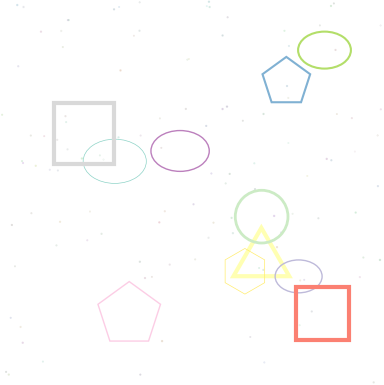[{"shape": "oval", "thickness": 0.5, "radius": 0.41, "center": [0.298, 0.581]}, {"shape": "triangle", "thickness": 3, "radius": 0.42, "center": [0.679, 0.324]}, {"shape": "oval", "thickness": 1, "radius": 0.31, "center": [0.776, 0.282]}, {"shape": "square", "thickness": 3, "radius": 0.34, "center": [0.838, 0.186]}, {"shape": "pentagon", "thickness": 1.5, "radius": 0.33, "center": [0.744, 0.787]}, {"shape": "oval", "thickness": 1.5, "radius": 0.34, "center": [0.843, 0.87]}, {"shape": "pentagon", "thickness": 1, "radius": 0.43, "center": [0.336, 0.183]}, {"shape": "square", "thickness": 3, "radius": 0.39, "center": [0.218, 0.654]}, {"shape": "oval", "thickness": 1, "radius": 0.38, "center": [0.468, 0.608]}, {"shape": "circle", "thickness": 2, "radius": 0.34, "center": [0.68, 0.437]}, {"shape": "hexagon", "thickness": 0.5, "radius": 0.3, "center": [0.636, 0.295]}]